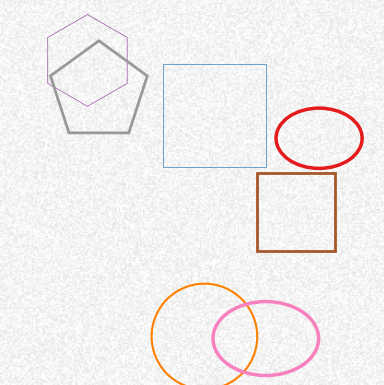[{"shape": "oval", "thickness": 2.5, "radius": 0.56, "center": [0.829, 0.641]}, {"shape": "square", "thickness": 0.5, "radius": 0.67, "center": [0.557, 0.7]}, {"shape": "hexagon", "thickness": 0.5, "radius": 0.6, "center": [0.227, 0.843]}, {"shape": "circle", "thickness": 1.5, "radius": 0.69, "center": [0.531, 0.126]}, {"shape": "square", "thickness": 2, "radius": 0.51, "center": [0.769, 0.449]}, {"shape": "oval", "thickness": 2.5, "radius": 0.69, "center": [0.69, 0.121]}, {"shape": "pentagon", "thickness": 2, "radius": 0.66, "center": [0.257, 0.762]}]